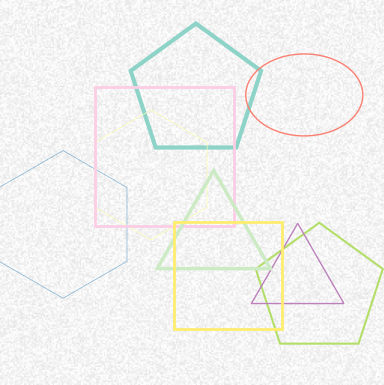[{"shape": "pentagon", "thickness": 3, "radius": 0.89, "center": [0.509, 0.761]}, {"shape": "hexagon", "thickness": 0.5, "radius": 0.84, "center": [0.392, 0.546]}, {"shape": "oval", "thickness": 1, "radius": 0.76, "center": [0.79, 0.753]}, {"shape": "hexagon", "thickness": 0.5, "radius": 0.96, "center": [0.164, 0.417]}, {"shape": "pentagon", "thickness": 1.5, "radius": 0.87, "center": [0.829, 0.248]}, {"shape": "square", "thickness": 2, "radius": 0.9, "center": [0.428, 0.594]}, {"shape": "triangle", "thickness": 1, "radius": 0.69, "center": [0.773, 0.281]}, {"shape": "triangle", "thickness": 2.5, "radius": 0.85, "center": [0.555, 0.387]}, {"shape": "square", "thickness": 2, "radius": 0.7, "center": [0.592, 0.284]}]